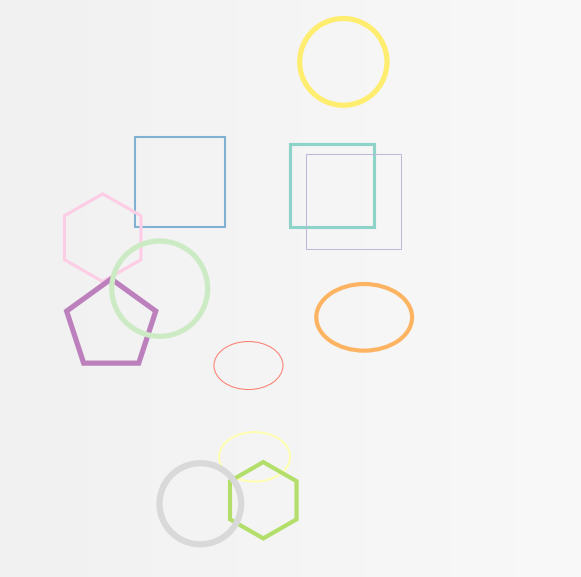[{"shape": "square", "thickness": 1.5, "radius": 0.36, "center": [0.571, 0.678]}, {"shape": "oval", "thickness": 1, "radius": 0.31, "center": [0.438, 0.208]}, {"shape": "square", "thickness": 0.5, "radius": 0.41, "center": [0.608, 0.651]}, {"shape": "oval", "thickness": 0.5, "radius": 0.3, "center": [0.427, 0.366]}, {"shape": "square", "thickness": 1, "radius": 0.39, "center": [0.309, 0.684]}, {"shape": "oval", "thickness": 2, "radius": 0.41, "center": [0.627, 0.45]}, {"shape": "hexagon", "thickness": 2, "radius": 0.33, "center": [0.453, 0.133]}, {"shape": "hexagon", "thickness": 1.5, "radius": 0.38, "center": [0.177, 0.588]}, {"shape": "circle", "thickness": 3, "radius": 0.35, "center": [0.345, 0.127]}, {"shape": "pentagon", "thickness": 2.5, "radius": 0.4, "center": [0.191, 0.436]}, {"shape": "circle", "thickness": 2.5, "radius": 0.41, "center": [0.275, 0.499]}, {"shape": "circle", "thickness": 2.5, "radius": 0.38, "center": [0.591, 0.892]}]